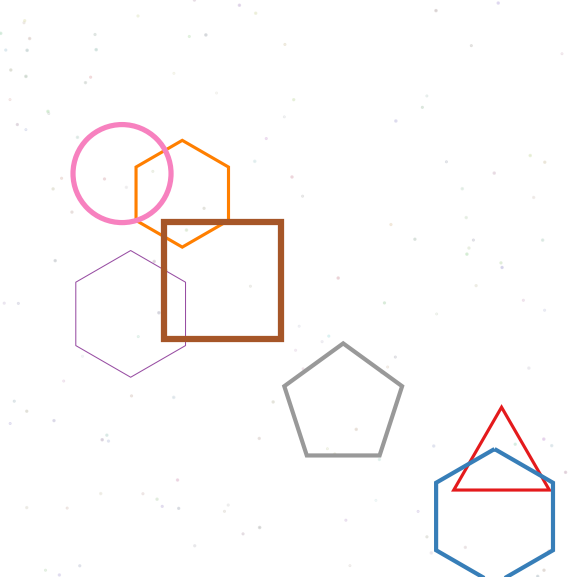[{"shape": "triangle", "thickness": 1.5, "radius": 0.48, "center": [0.869, 0.198]}, {"shape": "hexagon", "thickness": 2, "radius": 0.58, "center": [0.856, 0.105]}, {"shape": "hexagon", "thickness": 0.5, "radius": 0.55, "center": [0.226, 0.456]}, {"shape": "hexagon", "thickness": 1.5, "radius": 0.46, "center": [0.316, 0.664]}, {"shape": "square", "thickness": 3, "radius": 0.51, "center": [0.385, 0.514]}, {"shape": "circle", "thickness": 2.5, "radius": 0.42, "center": [0.211, 0.699]}, {"shape": "pentagon", "thickness": 2, "radius": 0.54, "center": [0.594, 0.297]}]